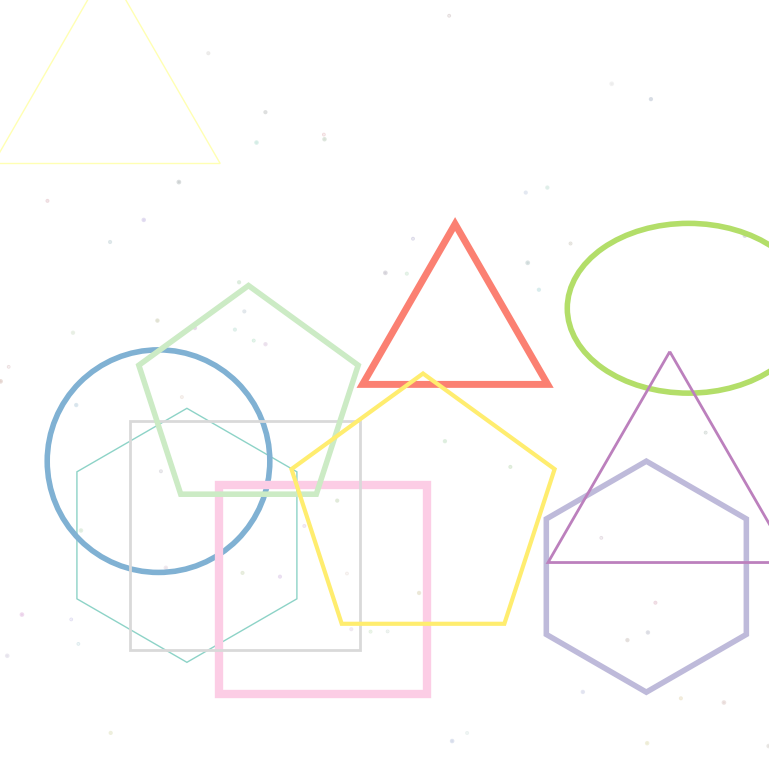[{"shape": "hexagon", "thickness": 0.5, "radius": 0.82, "center": [0.243, 0.305]}, {"shape": "triangle", "thickness": 0.5, "radius": 0.85, "center": [0.139, 0.873]}, {"shape": "hexagon", "thickness": 2, "radius": 0.75, "center": [0.839, 0.251]}, {"shape": "triangle", "thickness": 2.5, "radius": 0.69, "center": [0.591, 0.57]}, {"shape": "circle", "thickness": 2, "radius": 0.72, "center": [0.206, 0.401]}, {"shape": "oval", "thickness": 2, "radius": 0.79, "center": [0.894, 0.6]}, {"shape": "square", "thickness": 3, "radius": 0.68, "center": [0.42, 0.234]}, {"shape": "square", "thickness": 1, "radius": 0.75, "center": [0.318, 0.305]}, {"shape": "triangle", "thickness": 1, "radius": 0.91, "center": [0.87, 0.361]}, {"shape": "pentagon", "thickness": 2, "radius": 0.75, "center": [0.323, 0.479]}, {"shape": "pentagon", "thickness": 1.5, "radius": 0.9, "center": [0.549, 0.335]}]